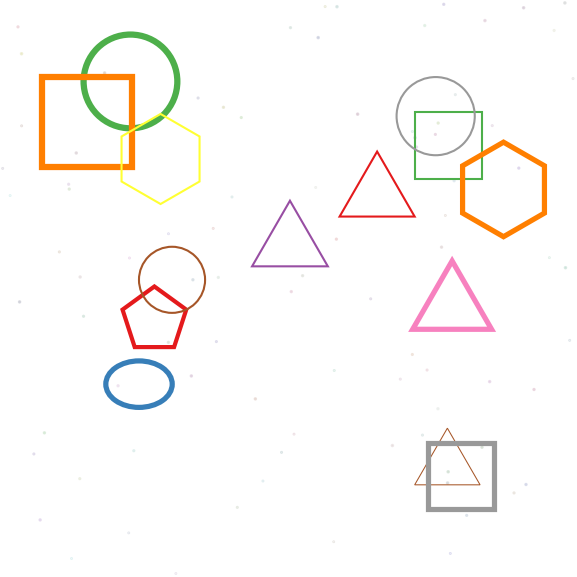[{"shape": "pentagon", "thickness": 2, "radius": 0.29, "center": [0.267, 0.445]}, {"shape": "triangle", "thickness": 1, "radius": 0.38, "center": [0.653, 0.662]}, {"shape": "oval", "thickness": 2.5, "radius": 0.29, "center": [0.241, 0.334]}, {"shape": "circle", "thickness": 3, "radius": 0.41, "center": [0.226, 0.858]}, {"shape": "square", "thickness": 1, "radius": 0.29, "center": [0.776, 0.747]}, {"shape": "triangle", "thickness": 1, "radius": 0.38, "center": [0.502, 0.576]}, {"shape": "hexagon", "thickness": 2.5, "radius": 0.41, "center": [0.872, 0.671]}, {"shape": "square", "thickness": 3, "radius": 0.39, "center": [0.151, 0.787]}, {"shape": "hexagon", "thickness": 1, "radius": 0.39, "center": [0.278, 0.724]}, {"shape": "triangle", "thickness": 0.5, "radius": 0.33, "center": [0.775, 0.192]}, {"shape": "circle", "thickness": 1, "radius": 0.29, "center": [0.298, 0.515]}, {"shape": "triangle", "thickness": 2.5, "radius": 0.39, "center": [0.783, 0.468]}, {"shape": "circle", "thickness": 1, "radius": 0.34, "center": [0.754, 0.798]}, {"shape": "square", "thickness": 2.5, "radius": 0.29, "center": [0.798, 0.175]}]